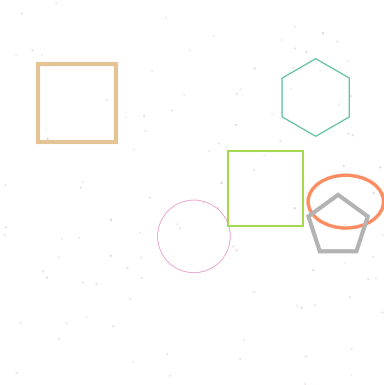[{"shape": "hexagon", "thickness": 1, "radius": 0.5, "center": [0.82, 0.747]}, {"shape": "oval", "thickness": 2.5, "radius": 0.49, "center": [0.898, 0.476]}, {"shape": "circle", "thickness": 0.5, "radius": 0.47, "center": [0.504, 0.386]}, {"shape": "square", "thickness": 1.5, "radius": 0.49, "center": [0.689, 0.511]}, {"shape": "square", "thickness": 3, "radius": 0.5, "center": [0.2, 0.732]}, {"shape": "pentagon", "thickness": 3, "radius": 0.41, "center": [0.878, 0.413]}]